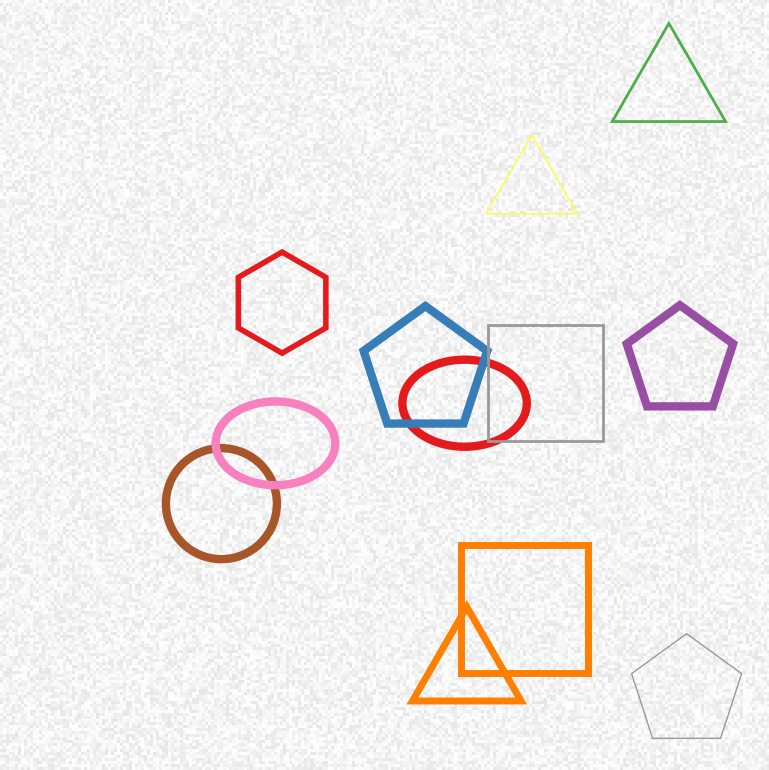[{"shape": "hexagon", "thickness": 2, "radius": 0.33, "center": [0.366, 0.607]}, {"shape": "oval", "thickness": 3, "radius": 0.4, "center": [0.603, 0.476]}, {"shape": "pentagon", "thickness": 3, "radius": 0.42, "center": [0.552, 0.518]}, {"shape": "triangle", "thickness": 1, "radius": 0.43, "center": [0.869, 0.885]}, {"shape": "pentagon", "thickness": 3, "radius": 0.36, "center": [0.883, 0.531]}, {"shape": "square", "thickness": 2.5, "radius": 0.41, "center": [0.681, 0.209]}, {"shape": "triangle", "thickness": 2.5, "radius": 0.41, "center": [0.606, 0.13]}, {"shape": "triangle", "thickness": 0.5, "radius": 0.34, "center": [0.691, 0.757]}, {"shape": "circle", "thickness": 3, "radius": 0.36, "center": [0.288, 0.346]}, {"shape": "oval", "thickness": 3, "radius": 0.39, "center": [0.358, 0.424]}, {"shape": "square", "thickness": 1, "radius": 0.37, "center": [0.708, 0.503]}, {"shape": "pentagon", "thickness": 0.5, "radius": 0.38, "center": [0.892, 0.102]}]